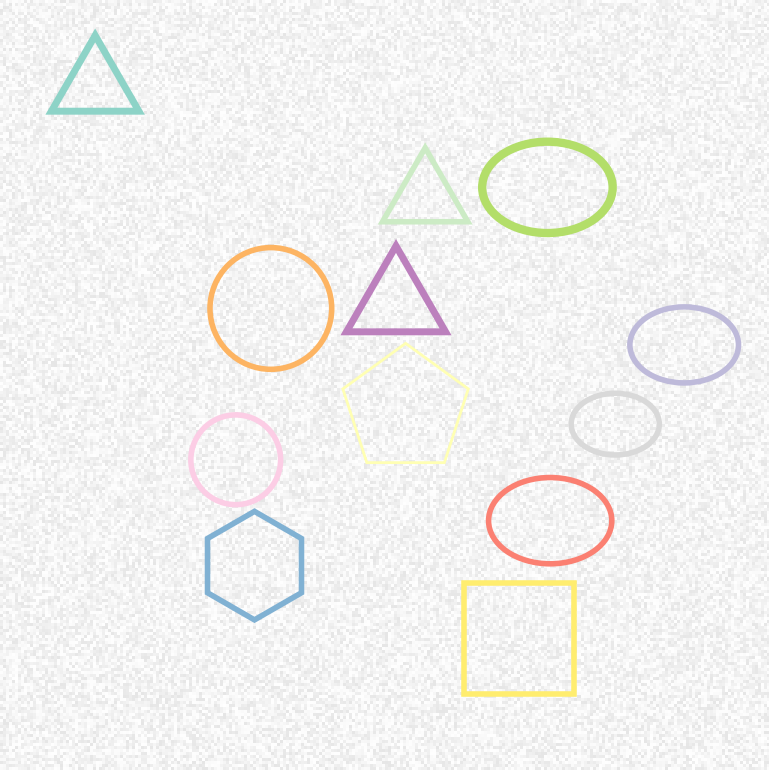[{"shape": "triangle", "thickness": 2.5, "radius": 0.33, "center": [0.124, 0.888]}, {"shape": "pentagon", "thickness": 1, "radius": 0.43, "center": [0.527, 0.468]}, {"shape": "oval", "thickness": 2, "radius": 0.35, "center": [0.889, 0.552]}, {"shape": "oval", "thickness": 2, "radius": 0.4, "center": [0.715, 0.324]}, {"shape": "hexagon", "thickness": 2, "radius": 0.35, "center": [0.331, 0.265]}, {"shape": "circle", "thickness": 2, "radius": 0.4, "center": [0.352, 0.599]}, {"shape": "oval", "thickness": 3, "radius": 0.42, "center": [0.711, 0.757]}, {"shape": "circle", "thickness": 2, "radius": 0.29, "center": [0.306, 0.403]}, {"shape": "oval", "thickness": 2, "radius": 0.29, "center": [0.799, 0.449]}, {"shape": "triangle", "thickness": 2.5, "radius": 0.37, "center": [0.514, 0.606]}, {"shape": "triangle", "thickness": 2, "radius": 0.32, "center": [0.552, 0.744]}, {"shape": "square", "thickness": 2, "radius": 0.36, "center": [0.674, 0.171]}]